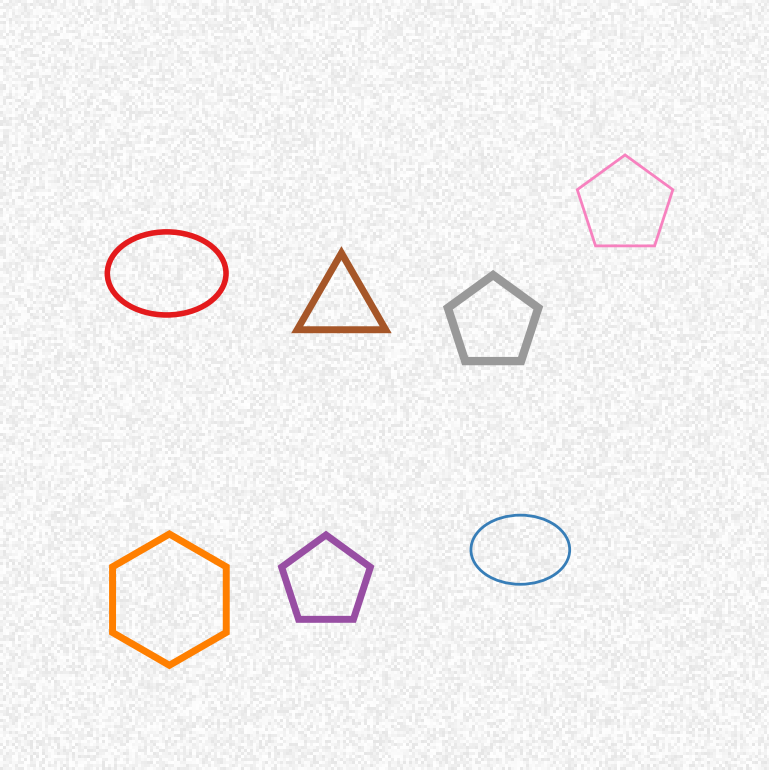[{"shape": "oval", "thickness": 2, "radius": 0.39, "center": [0.216, 0.645]}, {"shape": "oval", "thickness": 1, "radius": 0.32, "center": [0.676, 0.286]}, {"shape": "pentagon", "thickness": 2.5, "radius": 0.3, "center": [0.423, 0.245]}, {"shape": "hexagon", "thickness": 2.5, "radius": 0.43, "center": [0.22, 0.221]}, {"shape": "triangle", "thickness": 2.5, "radius": 0.33, "center": [0.443, 0.605]}, {"shape": "pentagon", "thickness": 1, "radius": 0.33, "center": [0.812, 0.733]}, {"shape": "pentagon", "thickness": 3, "radius": 0.31, "center": [0.64, 0.581]}]